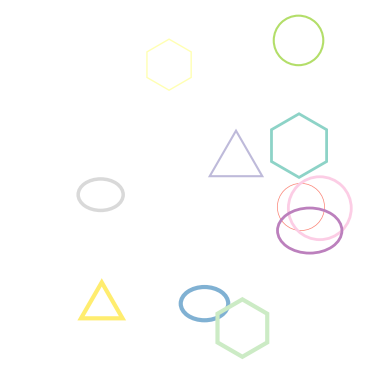[{"shape": "hexagon", "thickness": 2, "radius": 0.41, "center": [0.777, 0.622]}, {"shape": "hexagon", "thickness": 1, "radius": 0.33, "center": [0.439, 0.832]}, {"shape": "triangle", "thickness": 1.5, "radius": 0.39, "center": [0.613, 0.582]}, {"shape": "circle", "thickness": 0.5, "radius": 0.31, "center": [0.782, 0.462]}, {"shape": "oval", "thickness": 3, "radius": 0.31, "center": [0.531, 0.211]}, {"shape": "circle", "thickness": 1.5, "radius": 0.32, "center": [0.775, 0.895]}, {"shape": "circle", "thickness": 2, "radius": 0.41, "center": [0.831, 0.459]}, {"shape": "oval", "thickness": 2.5, "radius": 0.29, "center": [0.261, 0.494]}, {"shape": "oval", "thickness": 2, "radius": 0.42, "center": [0.804, 0.401]}, {"shape": "hexagon", "thickness": 3, "radius": 0.37, "center": [0.63, 0.148]}, {"shape": "triangle", "thickness": 3, "radius": 0.31, "center": [0.264, 0.204]}]